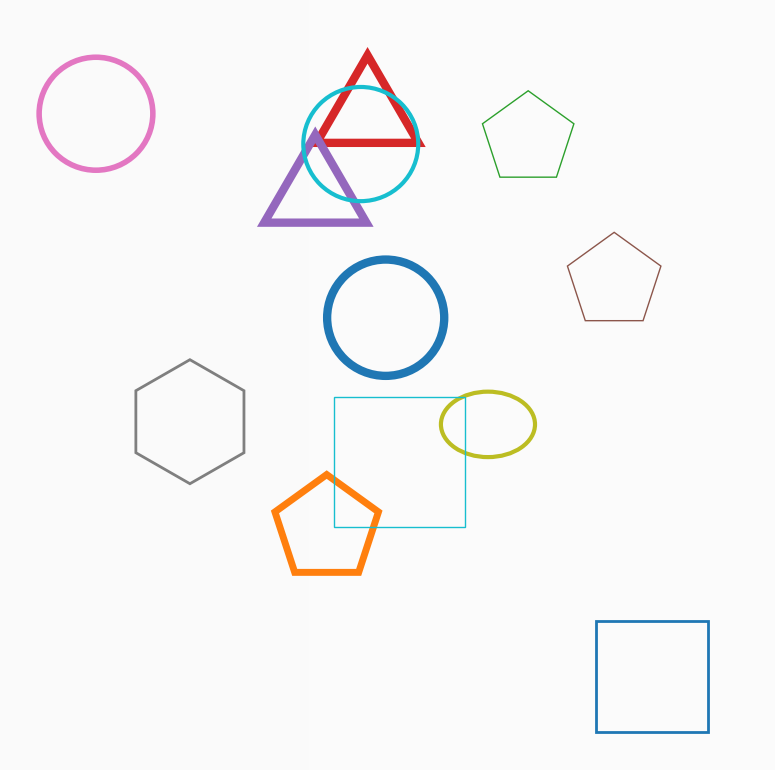[{"shape": "circle", "thickness": 3, "radius": 0.38, "center": [0.498, 0.587]}, {"shape": "square", "thickness": 1, "radius": 0.36, "center": [0.841, 0.122]}, {"shape": "pentagon", "thickness": 2.5, "radius": 0.35, "center": [0.422, 0.313]}, {"shape": "pentagon", "thickness": 0.5, "radius": 0.31, "center": [0.682, 0.82]}, {"shape": "triangle", "thickness": 3, "radius": 0.38, "center": [0.474, 0.852]}, {"shape": "triangle", "thickness": 3, "radius": 0.38, "center": [0.407, 0.749]}, {"shape": "pentagon", "thickness": 0.5, "radius": 0.32, "center": [0.792, 0.635]}, {"shape": "circle", "thickness": 2, "radius": 0.37, "center": [0.124, 0.852]}, {"shape": "hexagon", "thickness": 1, "radius": 0.4, "center": [0.245, 0.452]}, {"shape": "oval", "thickness": 1.5, "radius": 0.3, "center": [0.63, 0.449]}, {"shape": "circle", "thickness": 1.5, "radius": 0.37, "center": [0.466, 0.813]}, {"shape": "square", "thickness": 0.5, "radius": 0.42, "center": [0.516, 0.4]}]